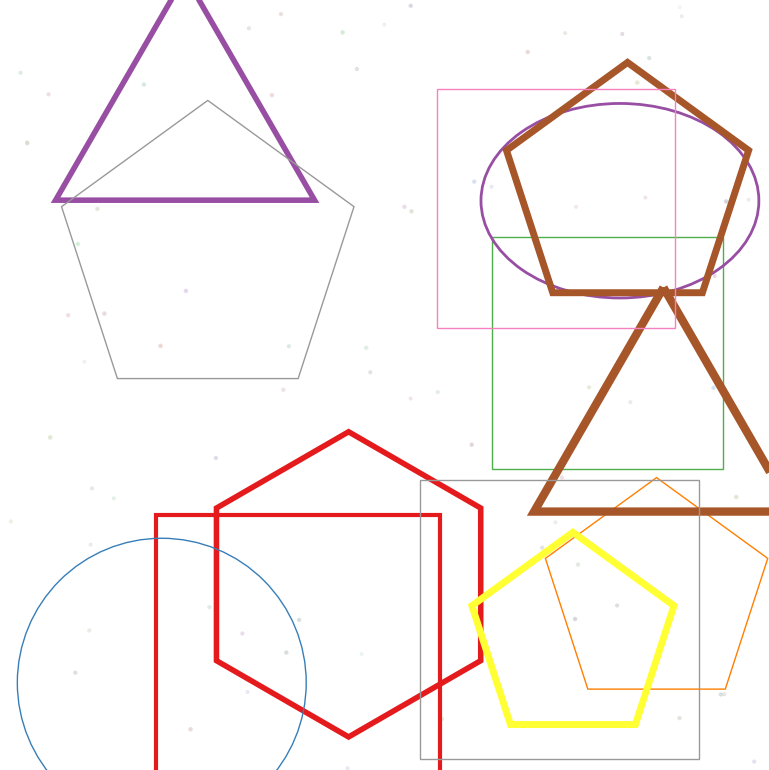[{"shape": "hexagon", "thickness": 2, "radius": 0.99, "center": [0.453, 0.241]}, {"shape": "square", "thickness": 1.5, "radius": 0.92, "center": [0.388, 0.147]}, {"shape": "circle", "thickness": 0.5, "radius": 0.94, "center": [0.21, 0.113]}, {"shape": "square", "thickness": 0.5, "radius": 0.75, "center": [0.789, 0.542]}, {"shape": "oval", "thickness": 1, "radius": 0.9, "center": [0.805, 0.739]}, {"shape": "triangle", "thickness": 2, "radius": 0.97, "center": [0.24, 0.837]}, {"shape": "pentagon", "thickness": 0.5, "radius": 0.76, "center": [0.853, 0.228]}, {"shape": "pentagon", "thickness": 2.5, "radius": 0.69, "center": [0.744, 0.171]}, {"shape": "pentagon", "thickness": 2.5, "radius": 0.83, "center": [0.815, 0.754]}, {"shape": "triangle", "thickness": 3, "radius": 0.97, "center": [0.862, 0.433]}, {"shape": "square", "thickness": 0.5, "radius": 0.77, "center": [0.722, 0.729]}, {"shape": "square", "thickness": 0.5, "radius": 0.91, "center": [0.727, 0.195]}, {"shape": "pentagon", "thickness": 0.5, "radius": 1.0, "center": [0.27, 0.67]}]